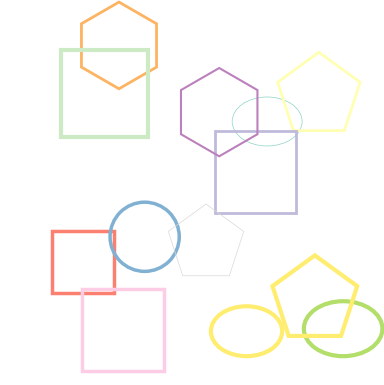[{"shape": "oval", "thickness": 0.5, "radius": 0.45, "center": [0.694, 0.684]}, {"shape": "pentagon", "thickness": 2, "radius": 0.56, "center": [0.828, 0.752]}, {"shape": "square", "thickness": 2, "radius": 0.53, "center": [0.663, 0.554]}, {"shape": "square", "thickness": 2.5, "radius": 0.4, "center": [0.214, 0.319]}, {"shape": "circle", "thickness": 2.5, "radius": 0.45, "center": [0.376, 0.385]}, {"shape": "hexagon", "thickness": 2, "radius": 0.56, "center": [0.309, 0.882]}, {"shape": "oval", "thickness": 3, "radius": 0.51, "center": [0.891, 0.146]}, {"shape": "square", "thickness": 2.5, "radius": 0.53, "center": [0.32, 0.142]}, {"shape": "pentagon", "thickness": 0.5, "radius": 0.51, "center": [0.535, 0.367]}, {"shape": "hexagon", "thickness": 1.5, "radius": 0.57, "center": [0.569, 0.709]}, {"shape": "square", "thickness": 3, "radius": 0.57, "center": [0.271, 0.758]}, {"shape": "pentagon", "thickness": 3, "radius": 0.58, "center": [0.818, 0.221]}, {"shape": "oval", "thickness": 3, "radius": 0.46, "center": [0.64, 0.14]}]